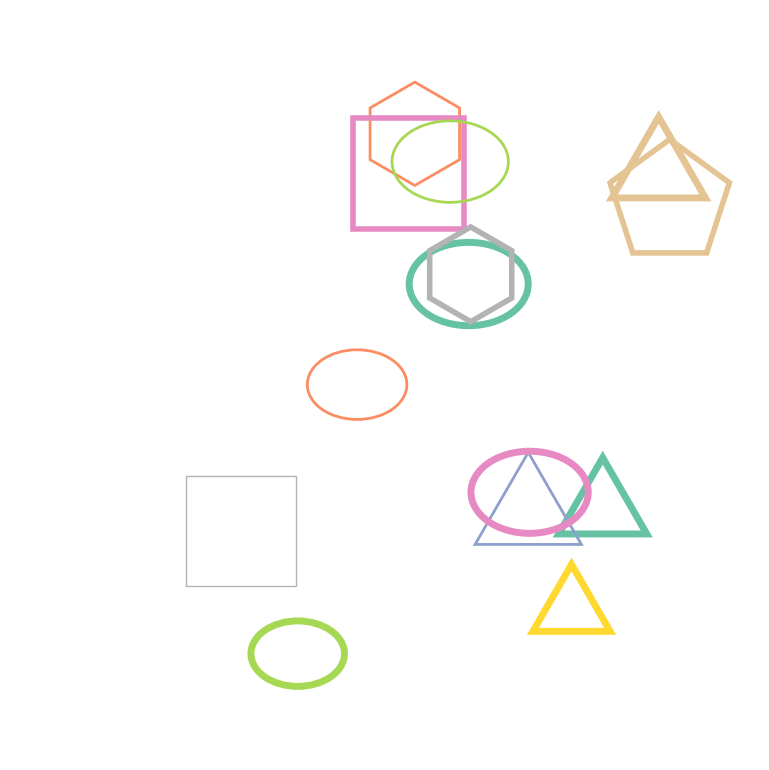[{"shape": "triangle", "thickness": 2.5, "radius": 0.33, "center": [0.783, 0.34]}, {"shape": "oval", "thickness": 2.5, "radius": 0.39, "center": [0.609, 0.631]}, {"shape": "hexagon", "thickness": 1, "radius": 0.34, "center": [0.539, 0.826]}, {"shape": "oval", "thickness": 1, "radius": 0.32, "center": [0.464, 0.501]}, {"shape": "triangle", "thickness": 1, "radius": 0.4, "center": [0.686, 0.333]}, {"shape": "square", "thickness": 2, "radius": 0.36, "center": [0.53, 0.774]}, {"shape": "oval", "thickness": 2.5, "radius": 0.38, "center": [0.688, 0.361]}, {"shape": "oval", "thickness": 1, "radius": 0.38, "center": [0.585, 0.79]}, {"shape": "oval", "thickness": 2.5, "radius": 0.3, "center": [0.387, 0.151]}, {"shape": "triangle", "thickness": 2.5, "radius": 0.29, "center": [0.742, 0.209]}, {"shape": "pentagon", "thickness": 2, "radius": 0.41, "center": [0.87, 0.737]}, {"shape": "triangle", "thickness": 2.5, "radius": 0.35, "center": [0.855, 0.778]}, {"shape": "square", "thickness": 0.5, "radius": 0.36, "center": [0.313, 0.311]}, {"shape": "hexagon", "thickness": 2, "radius": 0.31, "center": [0.611, 0.644]}]